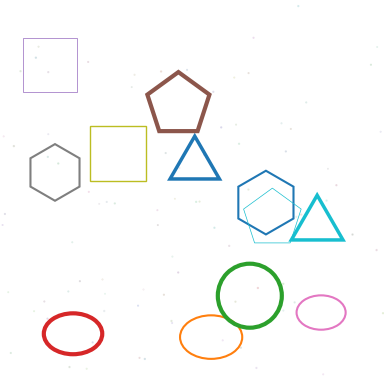[{"shape": "triangle", "thickness": 2.5, "radius": 0.37, "center": [0.506, 0.572]}, {"shape": "hexagon", "thickness": 1.5, "radius": 0.41, "center": [0.691, 0.474]}, {"shape": "oval", "thickness": 1.5, "radius": 0.4, "center": [0.548, 0.124]}, {"shape": "circle", "thickness": 3, "radius": 0.42, "center": [0.649, 0.232]}, {"shape": "oval", "thickness": 3, "radius": 0.38, "center": [0.19, 0.133]}, {"shape": "square", "thickness": 0.5, "radius": 0.35, "center": [0.13, 0.832]}, {"shape": "pentagon", "thickness": 3, "radius": 0.42, "center": [0.463, 0.728]}, {"shape": "oval", "thickness": 1.5, "radius": 0.32, "center": [0.834, 0.188]}, {"shape": "hexagon", "thickness": 1.5, "radius": 0.37, "center": [0.143, 0.552]}, {"shape": "square", "thickness": 1, "radius": 0.36, "center": [0.307, 0.601]}, {"shape": "pentagon", "thickness": 0.5, "radius": 0.39, "center": [0.707, 0.433]}, {"shape": "triangle", "thickness": 2.5, "radius": 0.39, "center": [0.824, 0.415]}]